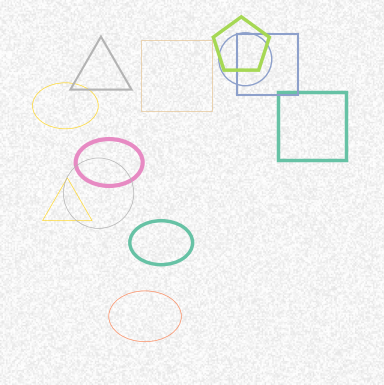[{"shape": "square", "thickness": 2.5, "radius": 0.44, "center": [0.81, 0.673]}, {"shape": "oval", "thickness": 2.5, "radius": 0.41, "center": [0.419, 0.37]}, {"shape": "oval", "thickness": 0.5, "radius": 0.47, "center": [0.377, 0.178]}, {"shape": "square", "thickness": 1.5, "radius": 0.39, "center": [0.694, 0.833]}, {"shape": "circle", "thickness": 1, "radius": 0.34, "center": [0.637, 0.846]}, {"shape": "oval", "thickness": 3, "radius": 0.44, "center": [0.284, 0.578]}, {"shape": "pentagon", "thickness": 2.5, "radius": 0.38, "center": [0.627, 0.88]}, {"shape": "oval", "thickness": 0.5, "radius": 0.43, "center": [0.17, 0.725]}, {"shape": "triangle", "thickness": 0.5, "radius": 0.37, "center": [0.175, 0.464]}, {"shape": "square", "thickness": 0.5, "radius": 0.46, "center": [0.459, 0.804]}, {"shape": "triangle", "thickness": 1.5, "radius": 0.46, "center": [0.262, 0.813]}, {"shape": "circle", "thickness": 0.5, "radius": 0.46, "center": [0.256, 0.498]}]